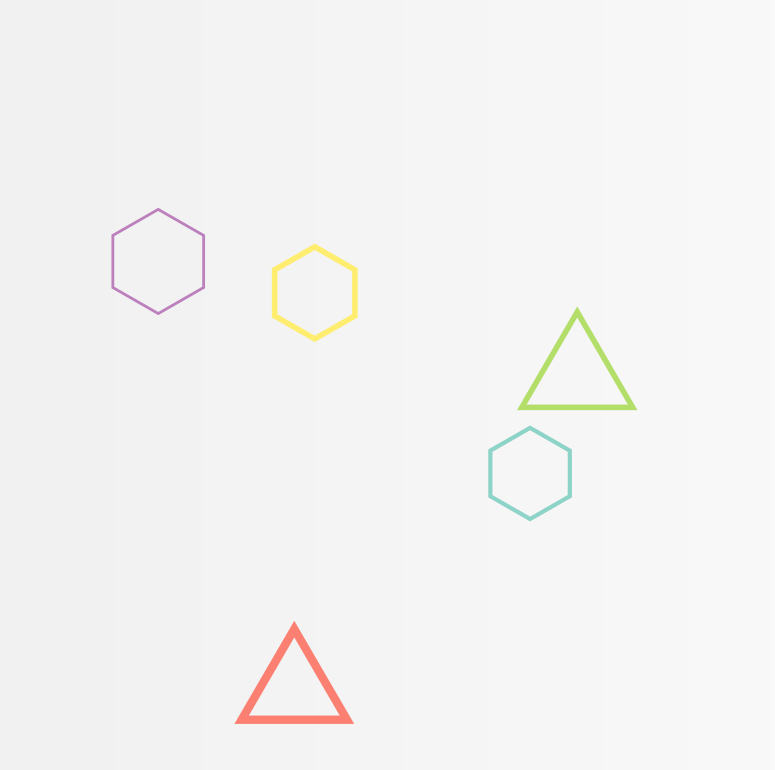[{"shape": "hexagon", "thickness": 1.5, "radius": 0.3, "center": [0.684, 0.385]}, {"shape": "triangle", "thickness": 3, "radius": 0.39, "center": [0.38, 0.105]}, {"shape": "triangle", "thickness": 2, "radius": 0.41, "center": [0.745, 0.512]}, {"shape": "hexagon", "thickness": 1, "radius": 0.34, "center": [0.204, 0.66]}, {"shape": "hexagon", "thickness": 2, "radius": 0.3, "center": [0.406, 0.62]}]